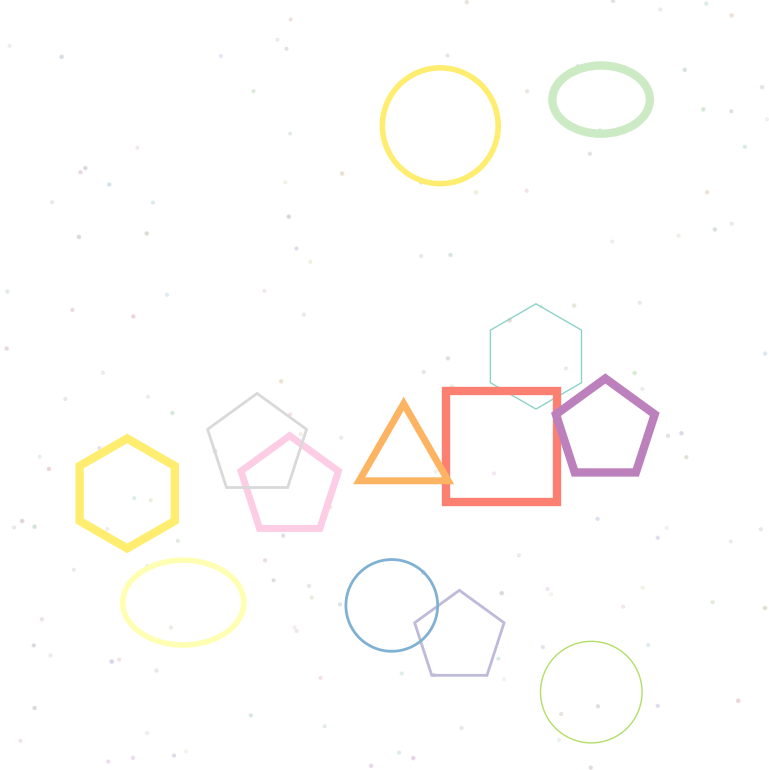[{"shape": "hexagon", "thickness": 0.5, "radius": 0.34, "center": [0.696, 0.537]}, {"shape": "oval", "thickness": 2, "radius": 0.39, "center": [0.238, 0.217]}, {"shape": "pentagon", "thickness": 1, "radius": 0.31, "center": [0.597, 0.172]}, {"shape": "square", "thickness": 3, "radius": 0.36, "center": [0.651, 0.42]}, {"shape": "circle", "thickness": 1, "radius": 0.3, "center": [0.509, 0.214]}, {"shape": "triangle", "thickness": 2.5, "radius": 0.33, "center": [0.524, 0.409]}, {"shape": "circle", "thickness": 0.5, "radius": 0.33, "center": [0.768, 0.101]}, {"shape": "pentagon", "thickness": 2.5, "radius": 0.33, "center": [0.376, 0.368]}, {"shape": "pentagon", "thickness": 1, "radius": 0.34, "center": [0.334, 0.422]}, {"shape": "pentagon", "thickness": 3, "radius": 0.34, "center": [0.786, 0.441]}, {"shape": "oval", "thickness": 3, "radius": 0.32, "center": [0.781, 0.871]}, {"shape": "hexagon", "thickness": 3, "radius": 0.36, "center": [0.165, 0.359]}, {"shape": "circle", "thickness": 2, "radius": 0.38, "center": [0.572, 0.837]}]